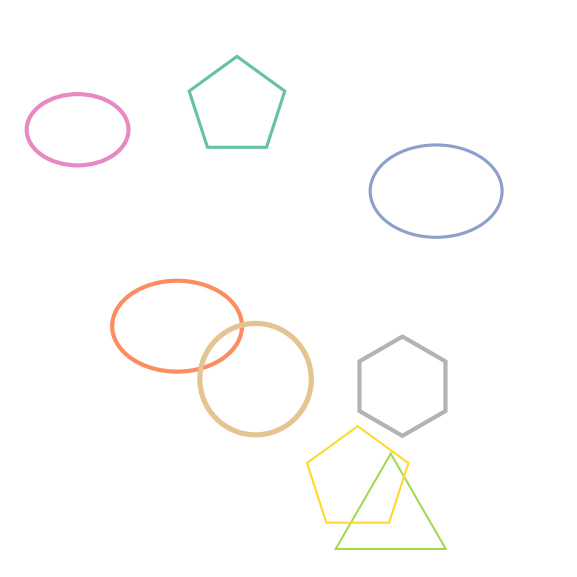[{"shape": "pentagon", "thickness": 1.5, "radius": 0.44, "center": [0.41, 0.814]}, {"shape": "oval", "thickness": 2, "radius": 0.56, "center": [0.307, 0.434]}, {"shape": "oval", "thickness": 1.5, "radius": 0.57, "center": [0.755, 0.668]}, {"shape": "oval", "thickness": 2, "radius": 0.44, "center": [0.134, 0.774]}, {"shape": "triangle", "thickness": 1, "radius": 0.55, "center": [0.677, 0.104]}, {"shape": "pentagon", "thickness": 1, "radius": 0.46, "center": [0.619, 0.169]}, {"shape": "circle", "thickness": 2.5, "radius": 0.48, "center": [0.443, 0.343]}, {"shape": "hexagon", "thickness": 2, "radius": 0.43, "center": [0.697, 0.33]}]